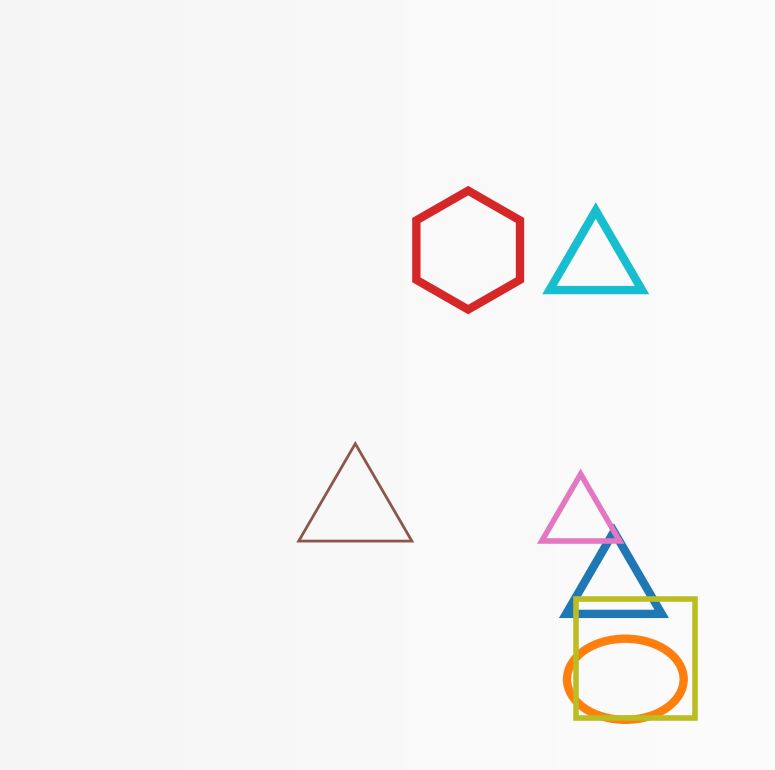[{"shape": "triangle", "thickness": 3, "radius": 0.36, "center": [0.792, 0.238]}, {"shape": "oval", "thickness": 3, "radius": 0.38, "center": [0.807, 0.118]}, {"shape": "hexagon", "thickness": 3, "radius": 0.39, "center": [0.604, 0.675]}, {"shape": "triangle", "thickness": 1, "radius": 0.42, "center": [0.458, 0.339]}, {"shape": "triangle", "thickness": 2, "radius": 0.29, "center": [0.749, 0.326]}, {"shape": "square", "thickness": 2, "radius": 0.38, "center": [0.82, 0.145]}, {"shape": "triangle", "thickness": 3, "radius": 0.34, "center": [0.769, 0.658]}]